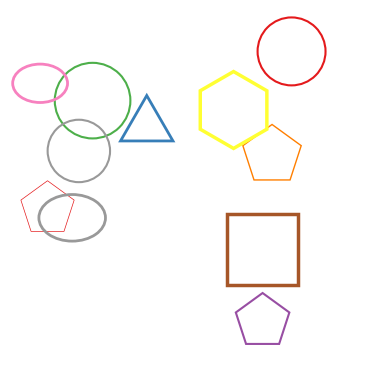[{"shape": "circle", "thickness": 1.5, "radius": 0.44, "center": [0.757, 0.866]}, {"shape": "pentagon", "thickness": 0.5, "radius": 0.36, "center": [0.123, 0.458]}, {"shape": "triangle", "thickness": 2, "radius": 0.39, "center": [0.381, 0.673]}, {"shape": "circle", "thickness": 1.5, "radius": 0.49, "center": [0.24, 0.739]}, {"shape": "pentagon", "thickness": 1.5, "radius": 0.37, "center": [0.682, 0.166]}, {"shape": "pentagon", "thickness": 1, "radius": 0.4, "center": [0.707, 0.597]}, {"shape": "hexagon", "thickness": 2.5, "radius": 0.5, "center": [0.607, 0.714]}, {"shape": "square", "thickness": 2.5, "radius": 0.46, "center": [0.682, 0.352]}, {"shape": "oval", "thickness": 2, "radius": 0.36, "center": [0.104, 0.784]}, {"shape": "circle", "thickness": 1.5, "radius": 0.41, "center": [0.205, 0.608]}, {"shape": "oval", "thickness": 2, "radius": 0.43, "center": [0.187, 0.434]}]